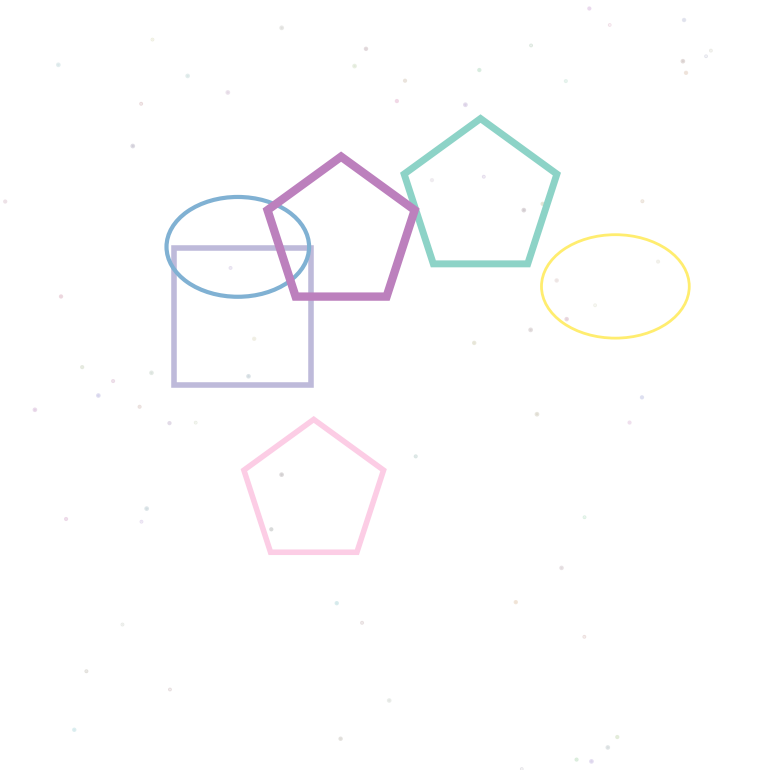[{"shape": "pentagon", "thickness": 2.5, "radius": 0.52, "center": [0.624, 0.742]}, {"shape": "square", "thickness": 2, "radius": 0.44, "center": [0.315, 0.589]}, {"shape": "oval", "thickness": 1.5, "radius": 0.46, "center": [0.309, 0.679]}, {"shape": "pentagon", "thickness": 2, "radius": 0.48, "center": [0.407, 0.36]}, {"shape": "pentagon", "thickness": 3, "radius": 0.5, "center": [0.443, 0.696]}, {"shape": "oval", "thickness": 1, "radius": 0.48, "center": [0.799, 0.628]}]